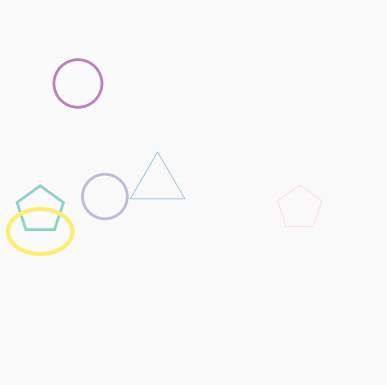[{"shape": "pentagon", "thickness": 2, "radius": 0.31, "center": [0.104, 0.455]}, {"shape": "circle", "thickness": 2, "radius": 0.29, "center": [0.271, 0.489]}, {"shape": "triangle", "thickness": 0.5, "radius": 0.41, "center": [0.407, 0.524]}, {"shape": "pentagon", "thickness": 0.5, "radius": 0.3, "center": [0.774, 0.46]}, {"shape": "circle", "thickness": 2, "radius": 0.31, "center": [0.201, 0.783]}, {"shape": "oval", "thickness": 3, "radius": 0.42, "center": [0.104, 0.399]}]